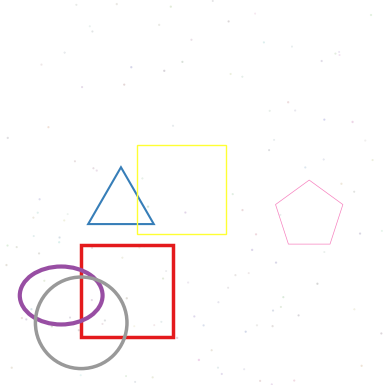[{"shape": "square", "thickness": 2.5, "radius": 0.6, "center": [0.33, 0.243]}, {"shape": "triangle", "thickness": 1.5, "radius": 0.49, "center": [0.314, 0.467]}, {"shape": "oval", "thickness": 3, "radius": 0.54, "center": [0.159, 0.232]}, {"shape": "square", "thickness": 1, "radius": 0.58, "center": [0.471, 0.509]}, {"shape": "pentagon", "thickness": 0.5, "radius": 0.46, "center": [0.803, 0.44]}, {"shape": "circle", "thickness": 2.5, "radius": 0.59, "center": [0.211, 0.162]}]